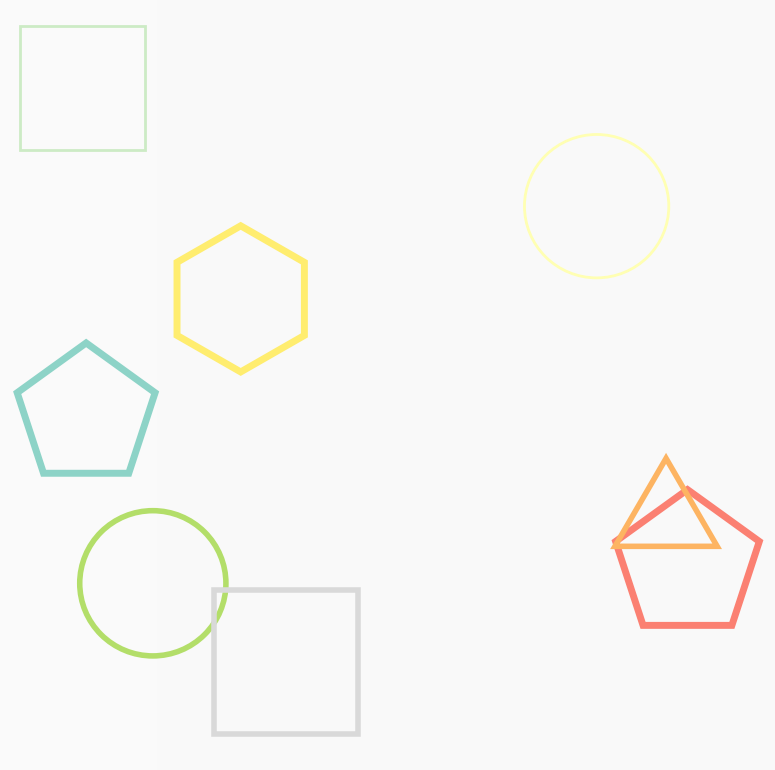[{"shape": "pentagon", "thickness": 2.5, "radius": 0.47, "center": [0.111, 0.461]}, {"shape": "circle", "thickness": 1, "radius": 0.47, "center": [0.77, 0.732]}, {"shape": "pentagon", "thickness": 2.5, "radius": 0.49, "center": [0.887, 0.267]}, {"shape": "triangle", "thickness": 2, "radius": 0.38, "center": [0.859, 0.329]}, {"shape": "circle", "thickness": 2, "radius": 0.47, "center": [0.197, 0.242]}, {"shape": "square", "thickness": 2, "radius": 0.47, "center": [0.369, 0.14]}, {"shape": "square", "thickness": 1, "radius": 0.4, "center": [0.107, 0.885]}, {"shape": "hexagon", "thickness": 2.5, "radius": 0.47, "center": [0.311, 0.612]}]